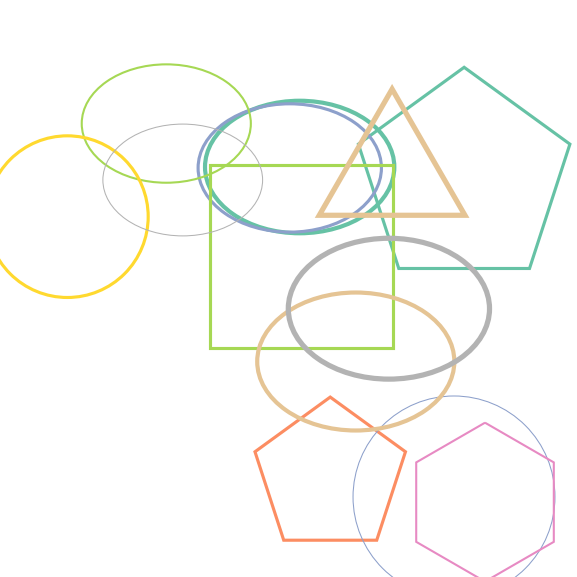[{"shape": "pentagon", "thickness": 1.5, "radius": 0.96, "center": [0.804, 0.69]}, {"shape": "oval", "thickness": 2, "radius": 0.82, "center": [0.519, 0.71]}, {"shape": "pentagon", "thickness": 1.5, "radius": 0.68, "center": [0.572, 0.175]}, {"shape": "oval", "thickness": 1.5, "radius": 0.79, "center": [0.502, 0.708]}, {"shape": "circle", "thickness": 0.5, "radius": 0.87, "center": [0.786, 0.139]}, {"shape": "hexagon", "thickness": 1, "radius": 0.69, "center": [0.84, 0.13]}, {"shape": "square", "thickness": 1.5, "radius": 0.79, "center": [0.522, 0.555]}, {"shape": "oval", "thickness": 1, "radius": 0.73, "center": [0.288, 0.785]}, {"shape": "circle", "thickness": 1.5, "radius": 0.7, "center": [0.117, 0.624]}, {"shape": "triangle", "thickness": 2.5, "radius": 0.73, "center": [0.679, 0.699]}, {"shape": "oval", "thickness": 2, "radius": 0.85, "center": [0.616, 0.373]}, {"shape": "oval", "thickness": 2.5, "radius": 0.87, "center": [0.673, 0.465]}, {"shape": "oval", "thickness": 0.5, "radius": 0.69, "center": [0.316, 0.687]}]